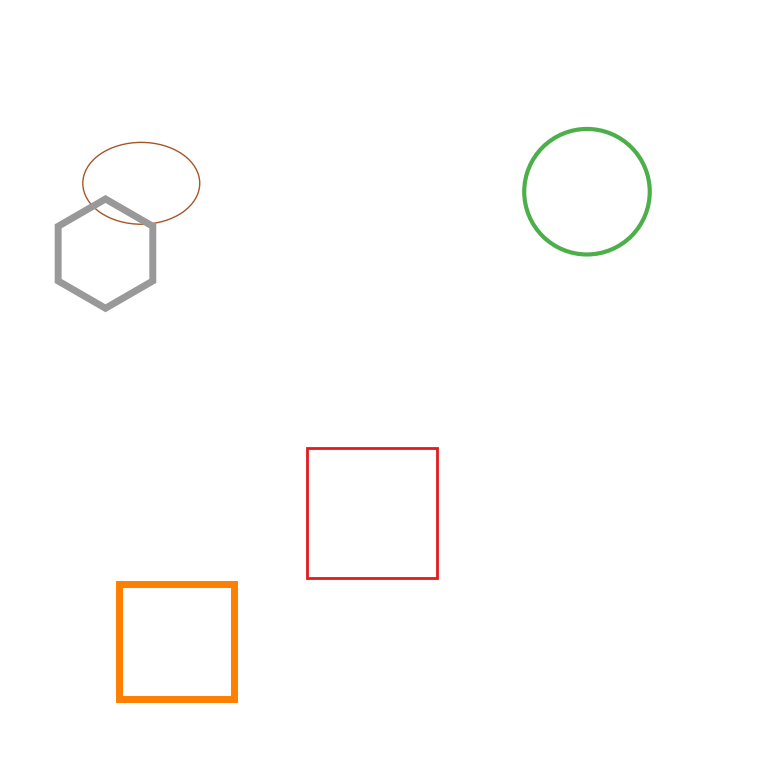[{"shape": "square", "thickness": 1, "radius": 0.42, "center": [0.484, 0.333]}, {"shape": "circle", "thickness": 1.5, "radius": 0.41, "center": [0.762, 0.751]}, {"shape": "square", "thickness": 2.5, "radius": 0.38, "center": [0.229, 0.167]}, {"shape": "oval", "thickness": 0.5, "radius": 0.38, "center": [0.183, 0.762]}, {"shape": "hexagon", "thickness": 2.5, "radius": 0.35, "center": [0.137, 0.671]}]